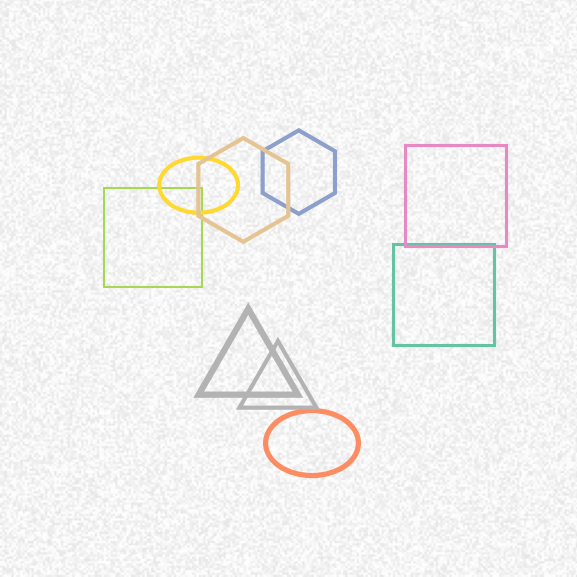[{"shape": "square", "thickness": 1.5, "radius": 0.44, "center": [0.768, 0.489]}, {"shape": "oval", "thickness": 2.5, "radius": 0.4, "center": [0.54, 0.232]}, {"shape": "hexagon", "thickness": 2, "radius": 0.36, "center": [0.517, 0.701]}, {"shape": "square", "thickness": 1.5, "radius": 0.44, "center": [0.789, 0.661]}, {"shape": "square", "thickness": 1, "radius": 0.43, "center": [0.265, 0.588]}, {"shape": "oval", "thickness": 2, "radius": 0.34, "center": [0.344, 0.678]}, {"shape": "hexagon", "thickness": 2, "radius": 0.45, "center": [0.421, 0.67]}, {"shape": "triangle", "thickness": 3, "radius": 0.5, "center": [0.43, 0.365]}, {"shape": "triangle", "thickness": 2, "radius": 0.38, "center": [0.481, 0.332]}]